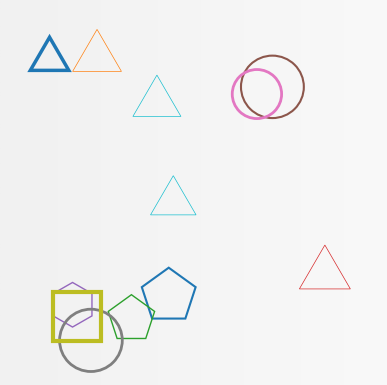[{"shape": "pentagon", "thickness": 1.5, "radius": 0.37, "center": [0.435, 0.232]}, {"shape": "triangle", "thickness": 2.5, "radius": 0.29, "center": [0.128, 0.846]}, {"shape": "triangle", "thickness": 0.5, "radius": 0.36, "center": [0.25, 0.851]}, {"shape": "pentagon", "thickness": 1, "radius": 0.31, "center": [0.339, 0.172]}, {"shape": "triangle", "thickness": 0.5, "radius": 0.38, "center": [0.838, 0.288]}, {"shape": "hexagon", "thickness": 1, "radius": 0.29, "center": [0.187, 0.208]}, {"shape": "circle", "thickness": 1.5, "radius": 0.41, "center": [0.703, 0.774]}, {"shape": "circle", "thickness": 2, "radius": 0.32, "center": [0.663, 0.756]}, {"shape": "circle", "thickness": 2, "radius": 0.4, "center": [0.235, 0.116]}, {"shape": "square", "thickness": 3, "radius": 0.31, "center": [0.198, 0.178]}, {"shape": "triangle", "thickness": 0.5, "radius": 0.34, "center": [0.447, 0.476]}, {"shape": "triangle", "thickness": 0.5, "radius": 0.36, "center": [0.405, 0.733]}]